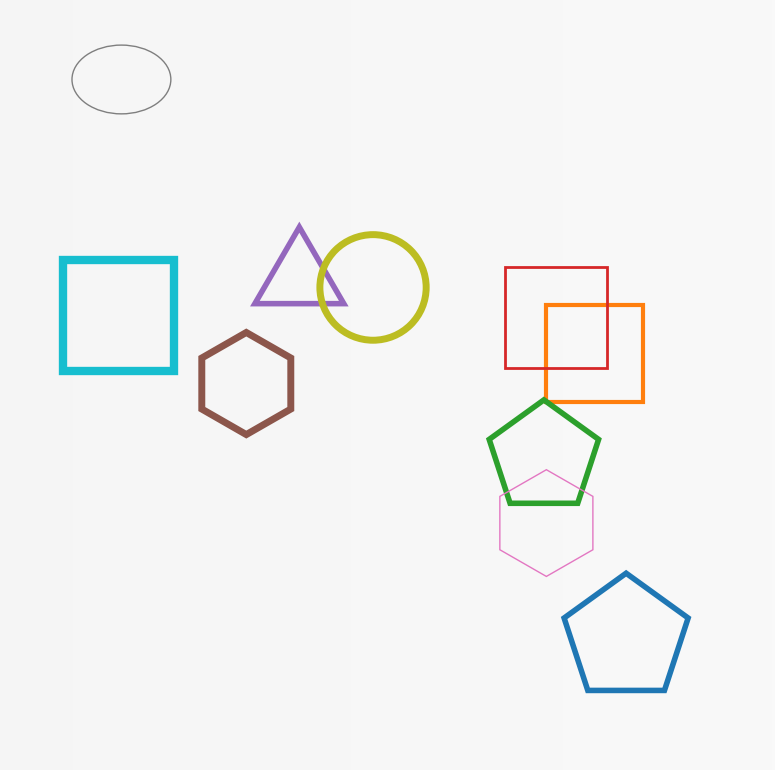[{"shape": "pentagon", "thickness": 2, "radius": 0.42, "center": [0.808, 0.171]}, {"shape": "square", "thickness": 1.5, "radius": 0.32, "center": [0.767, 0.541]}, {"shape": "pentagon", "thickness": 2, "radius": 0.37, "center": [0.702, 0.406]}, {"shape": "square", "thickness": 1, "radius": 0.33, "center": [0.717, 0.587]}, {"shape": "triangle", "thickness": 2, "radius": 0.33, "center": [0.386, 0.639]}, {"shape": "hexagon", "thickness": 2.5, "radius": 0.33, "center": [0.318, 0.502]}, {"shape": "hexagon", "thickness": 0.5, "radius": 0.35, "center": [0.705, 0.321]}, {"shape": "oval", "thickness": 0.5, "radius": 0.32, "center": [0.157, 0.897]}, {"shape": "circle", "thickness": 2.5, "radius": 0.34, "center": [0.481, 0.627]}, {"shape": "square", "thickness": 3, "radius": 0.36, "center": [0.153, 0.59]}]